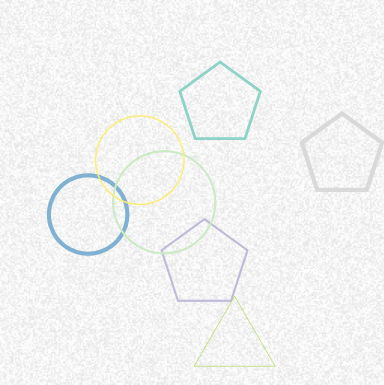[{"shape": "pentagon", "thickness": 2, "radius": 0.55, "center": [0.572, 0.729]}, {"shape": "pentagon", "thickness": 1.5, "radius": 0.59, "center": [0.531, 0.314]}, {"shape": "circle", "thickness": 3, "radius": 0.51, "center": [0.229, 0.443]}, {"shape": "triangle", "thickness": 0.5, "radius": 0.61, "center": [0.609, 0.109]}, {"shape": "pentagon", "thickness": 3, "radius": 0.55, "center": [0.888, 0.596]}, {"shape": "circle", "thickness": 1.5, "radius": 0.66, "center": [0.427, 0.475]}, {"shape": "circle", "thickness": 1, "radius": 0.57, "center": [0.363, 0.584]}]